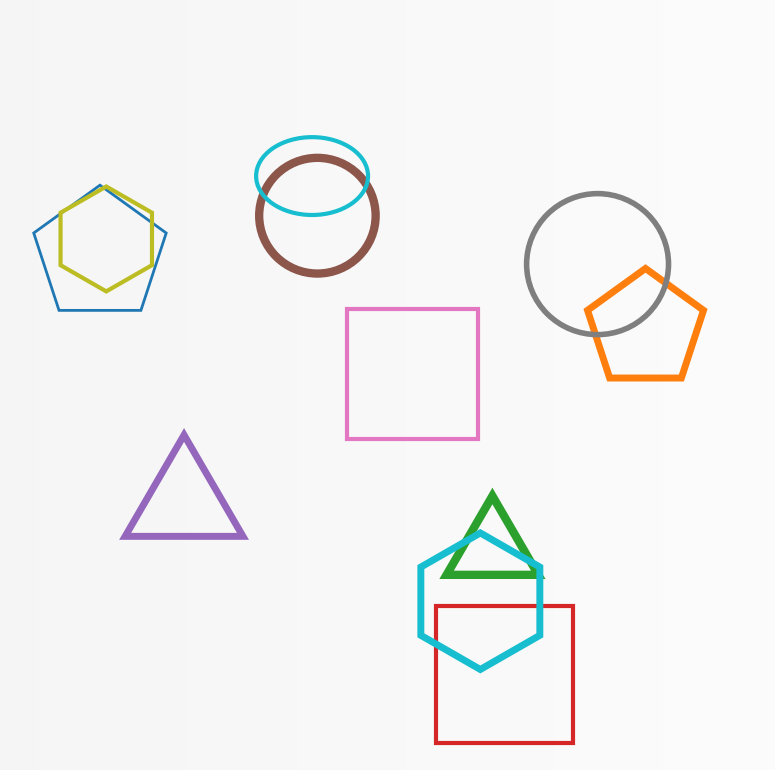[{"shape": "pentagon", "thickness": 1, "radius": 0.45, "center": [0.129, 0.67]}, {"shape": "pentagon", "thickness": 2.5, "radius": 0.39, "center": [0.833, 0.573]}, {"shape": "triangle", "thickness": 3, "radius": 0.34, "center": [0.635, 0.288]}, {"shape": "square", "thickness": 1.5, "radius": 0.44, "center": [0.651, 0.124]}, {"shape": "triangle", "thickness": 2.5, "radius": 0.44, "center": [0.237, 0.347]}, {"shape": "circle", "thickness": 3, "radius": 0.38, "center": [0.41, 0.72]}, {"shape": "square", "thickness": 1.5, "radius": 0.42, "center": [0.532, 0.514]}, {"shape": "circle", "thickness": 2, "radius": 0.46, "center": [0.771, 0.657]}, {"shape": "hexagon", "thickness": 1.5, "radius": 0.34, "center": [0.137, 0.69]}, {"shape": "hexagon", "thickness": 2.5, "radius": 0.44, "center": [0.62, 0.219]}, {"shape": "oval", "thickness": 1.5, "radius": 0.36, "center": [0.403, 0.771]}]